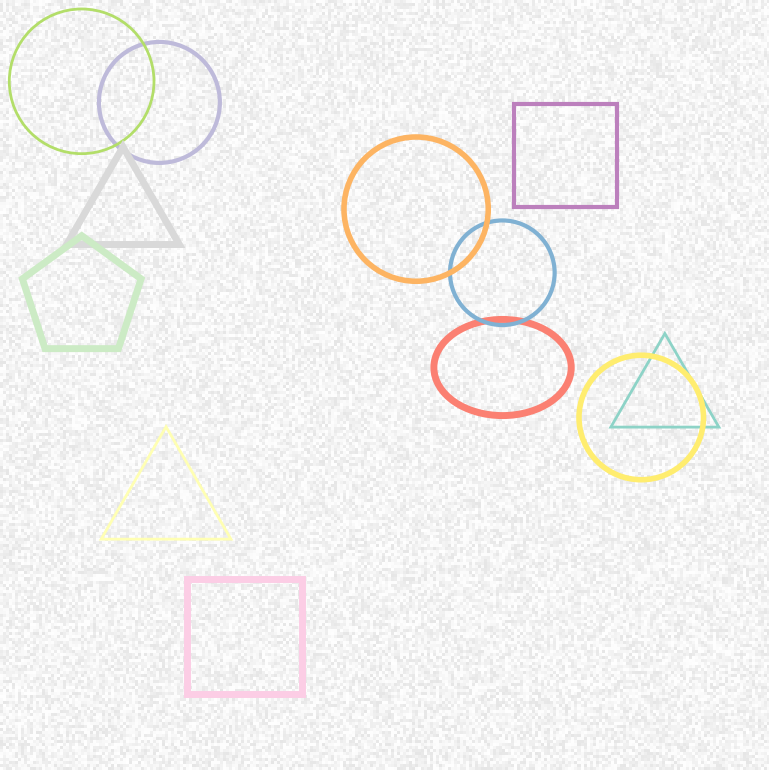[{"shape": "triangle", "thickness": 1, "radius": 0.41, "center": [0.863, 0.486]}, {"shape": "triangle", "thickness": 1, "radius": 0.49, "center": [0.216, 0.348]}, {"shape": "circle", "thickness": 1.5, "radius": 0.39, "center": [0.207, 0.867]}, {"shape": "oval", "thickness": 2.5, "radius": 0.45, "center": [0.653, 0.523]}, {"shape": "circle", "thickness": 1.5, "radius": 0.34, "center": [0.652, 0.646]}, {"shape": "circle", "thickness": 2, "radius": 0.47, "center": [0.54, 0.728]}, {"shape": "circle", "thickness": 1, "radius": 0.47, "center": [0.106, 0.894]}, {"shape": "square", "thickness": 2.5, "radius": 0.37, "center": [0.317, 0.174]}, {"shape": "triangle", "thickness": 2.5, "radius": 0.42, "center": [0.16, 0.725]}, {"shape": "square", "thickness": 1.5, "radius": 0.34, "center": [0.734, 0.798]}, {"shape": "pentagon", "thickness": 2.5, "radius": 0.41, "center": [0.106, 0.613]}, {"shape": "circle", "thickness": 2, "radius": 0.4, "center": [0.833, 0.458]}]